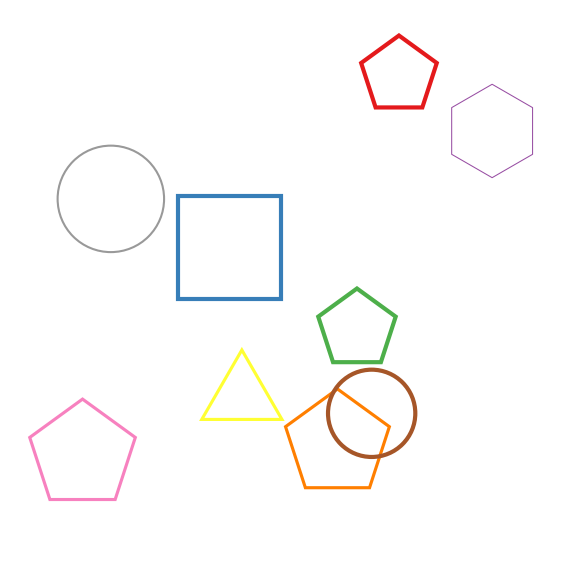[{"shape": "pentagon", "thickness": 2, "radius": 0.34, "center": [0.691, 0.869]}, {"shape": "square", "thickness": 2, "radius": 0.45, "center": [0.398, 0.571]}, {"shape": "pentagon", "thickness": 2, "radius": 0.35, "center": [0.618, 0.429]}, {"shape": "hexagon", "thickness": 0.5, "radius": 0.4, "center": [0.852, 0.772]}, {"shape": "pentagon", "thickness": 1.5, "radius": 0.47, "center": [0.584, 0.231]}, {"shape": "triangle", "thickness": 1.5, "radius": 0.4, "center": [0.419, 0.313]}, {"shape": "circle", "thickness": 2, "radius": 0.38, "center": [0.644, 0.283]}, {"shape": "pentagon", "thickness": 1.5, "radius": 0.48, "center": [0.143, 0.212]}, {"shape": "circle", "thickness": 1, "radius": 0.46, "center": [0.192, 0.655]}]